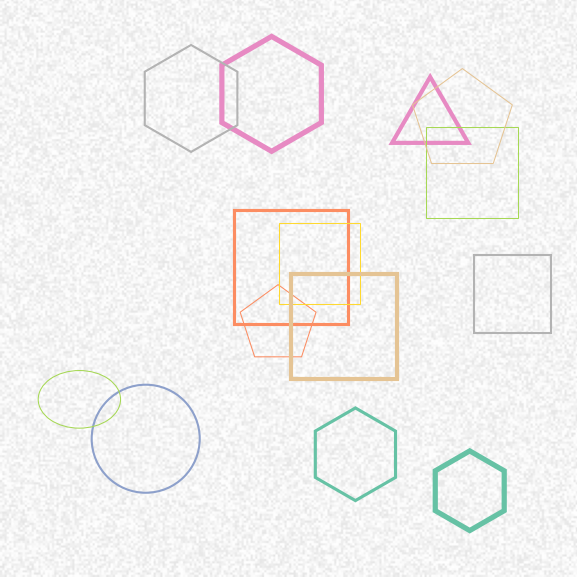[{"shape": "hexagon", "thickness": 1.5, "radius": 0.4, "center": [0.615, 0.213]}, {"shape": "hexagon", "thickness": 2.5, "radius": 0.34, "center": [0.813, 0.149]}, {"shape": "pentagon", "thickness": 0.5, "radius": 0.35, "center": [0.482, 0.437]}, {"shape": "square", "thickness": 1.5, "radius": 0.49, "center": [0.504, 0.537]}, {"shape": "circle", "thickness": 1, "radius": 0.47, "center": [0.252, 0.239]}, {"shape": "hexagon", "thickness": 2.5, "radius": 0.5, "center": [0.47, 0.837]}, {"shape": "triangle", "thickness": 2, "radius": 0.38, "center": [0.745, 0.79]}, {"shape": "oval", "thickness": 0.5, "radius": 0.36, "center": [0.137, 0.308]}, {"shape": "square", "thickness": 0.5, "radius": 0.39, "center": [0.817, 0.701]}, {"shape": "square", "thickness": 0.5, "radius": 0.35, "center": [0.553, 0.543]}, {"shape": "pentagon", "thickness": 0.5, "radius": 0.45, "center": [0.801, 0.79]}, {"shape": "square", "thickness": 2, "radius": 0.46, "center": [0.595, 0.433]}, {"shape": "hexagon", "thickness": 1, "radius": 0.46, "center": [0.331, 0.829]}, {"shape": "square", "thickness": 1, "radius": 0.33, "center": [0.888, 0.49]}]